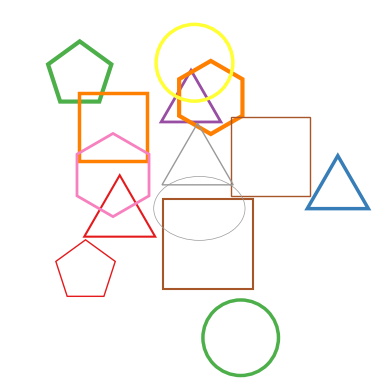[{"shape": "triangle", "thickness": 1.5, "radius": 0.53, "center": [0.311, 0.438]}, {"shape": "pentagon", "thickness": 1, "radius": 0.41, "center": [0.222, 0.296]}, {"shape": "triangle", "thickness": 2.5, "radius": 0.46, "center": [0.877, 0.504]}, {"shape": "circle", "thickness": 2.5, "radius": 0.49, "center": [0.625, 0.123]}, {"shape": "pentagon", "thickness": 3, "radius": 0.43, "center": [0.207, 0.806]}, {"shape": "triangle", "thickness": 2, "radius": 0.45, "center": [0.496, 0.728]}, {"shape": "hexagon", "thickness": 3, "radius": 0.47, "center": [0.548, 0.747]}, {"shape": "square", "thickness": 2.5, "radius": 0.44, "center": [0.294, 0.67]}, {"shape": "circle", "thickness": 2.5, "radius": 0.5, "center": [0.505, 0.837]}, {"shape": "square", "thickness": 1, "radius": 0.51, "center": [0.704, 0.594]}, {"shape": "square", "thickness": 1.5, "radius": 0.58, "center": [0.541, 0.367]}, {"shape": "hexagon", "thickness": 2, "radius": 0.54, "center": [0.294, 0.545]}, {"shape": "oval", "thickness": 0.5, "radius": 0.59, "center": [0.518, 0.459]}, {"shape": "triangle", "thickness": 1, "radius": 0.53, "center": [0.513, 0.573]}]